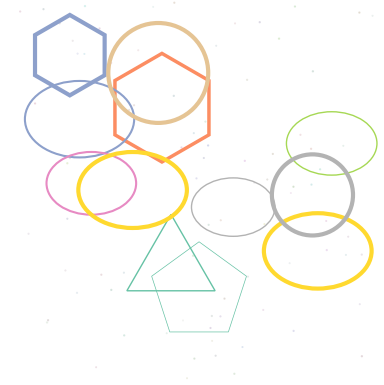[{"shape": "pentagon", "thickness": 0.5, "radius": 0.65, "center": [0.517, 0.243]}, {"shape": "triangle", "thickness": 1, "radius": 0.66, "center": [0.444, 0.311]}, {"shape": "hexagon", "thickness": 2.5, "radius": 0.7, "center": [0.421, 0.72]}, {"shape": "hexagon", "thickness": 3, "radius": 0.52, "center": [0.181, 0.857]}, {"shape": "oval", "thickness": 1.5, "radius": 0.71, "center": [0.207, 0.69]}, {"shape": "oval", "thickness": 1.5, "radius": 0.58, "center": [0.237, 0.524]}, {"shape": "oval", "thickness": 1, "radius": 0.59, "center": [0.862, 0.627]}, {"shape": "oval", "thickness": 3, "radius": 0.7, "center": [0.344, 0.507]}, {"shape": "oval", "thickness": 3, "radius": 0.7, "center": [0.825, 0.348]}, {"shape": "circle", "thickness": 3, "radius": 0.65, "center": [0.411, 0.81]}, {"shape": "circle", "thickness": 3, "radius": 0.53, "center": [0.812, 0.494]}, {"shape": "oval", "thickness": 1, "radius": 0.54, "center": [0.606, 0.462]}]